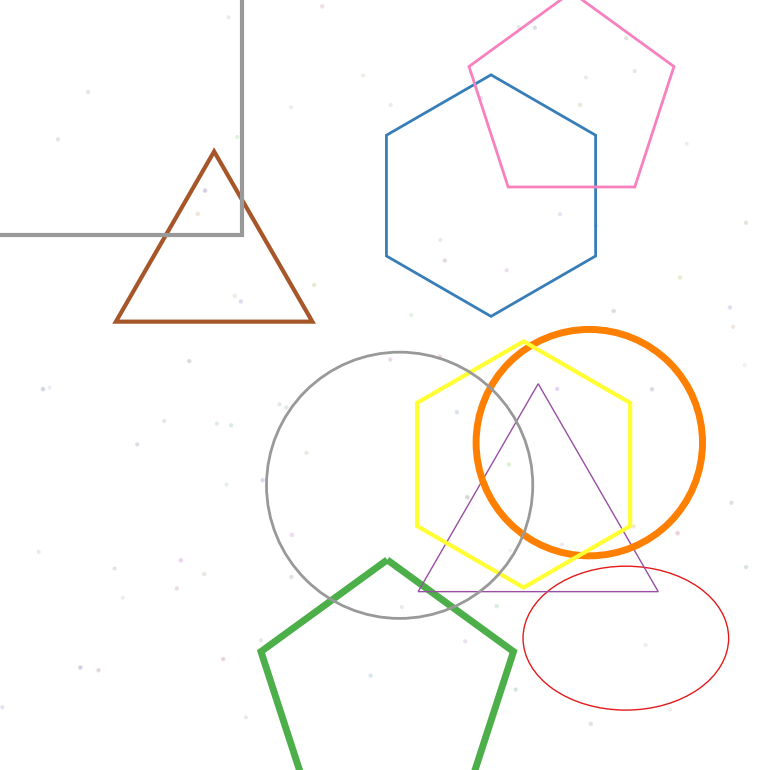[{"shape": "oval", "thickness": 0.5, "radius": 0.67, "center": [0.813, 0.171]}, {"shape": "hexagon", "thickness": 1, "radius": 0.78, "center": [0.638, 0.746]}, {"shape": "pentagon", "thickness": 2.5, "radius": 0.86, "center": [0.503, 0.1]}, {"shape": "triangle", "thickness": 0.5, "radius": 0.9, "center": [0.699, 0.322]}, {"shape": "circle", "thickness": 2.5, "radius": 0.74, "center": [0.765, 0.425]}, {"shape": "hexagon", "thickness": 1.5, "radius": 0.8, "center": [0.68, 0.397]}, {"shape": "triangle", "thickness": 1.5, "radius": 0.74, "center": [0.278, 0.656]}, {"shape": "pentagon", "thickness": 1, "radius": 0.7, "center": [0.742, 0.87]}, {"shape": "circle", "thickness": 1, "radius": 0.86, "center": [0.519, 0.37]}, {"shape": "square", "thickness": 1.5, "radius": 0.91, "center": [0.133, 0.876]}]